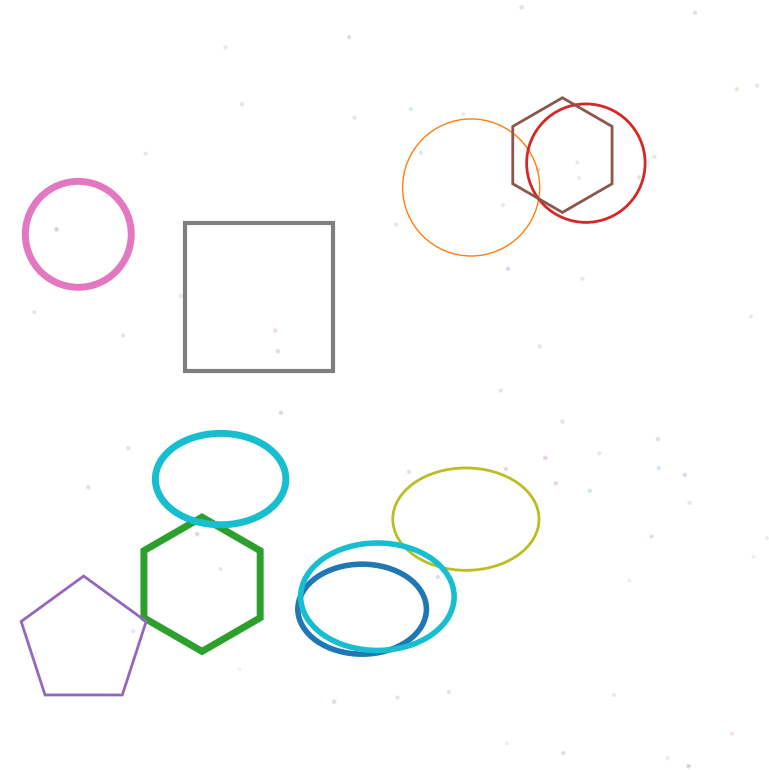[{"shape": "oval", "thickness": 2, "radius": 0.42, "center": [0.47, 0.209]}, {"shape": "circle", "thickness": 0.5, "radius": 0.45, "center": [0.612, 0.757]}, {"shape": "hexagon", "thickness": 2.5, "radius": 0.44, "center": [0.262, 0.241]}, {"shape": "circle", "thickness": 1, "radius": 0.38, "center": [0.761, 0.788]}, {"shape": "pentagon", "thickness": 1, "radius": 0.43, "center": [0.109, 0.167]}, {"shape": "hexagon", "thickness": 1, "radius": 0.37, "center": [0.73, 0.799]}, {"shape": "circle", "thickness": 2.5, "radius": 0.34, "center": [0.102, 0.696]}, {"shape": "square", "thickness": 1.5, "radius": 0.48, "center": [0.336, 0.614]}, {"shape": "oval", "thickness": 1, "radius": 0.47, "center": [0.605, 0.326]}, {"shape": "oval", "thickness": 2, "radius": 0.5, "center": [0.49, 0.225]}, {"shape": "oval", "thickness": 2.5, "radius": 0.42, "center": [0.286, 0.378]}]